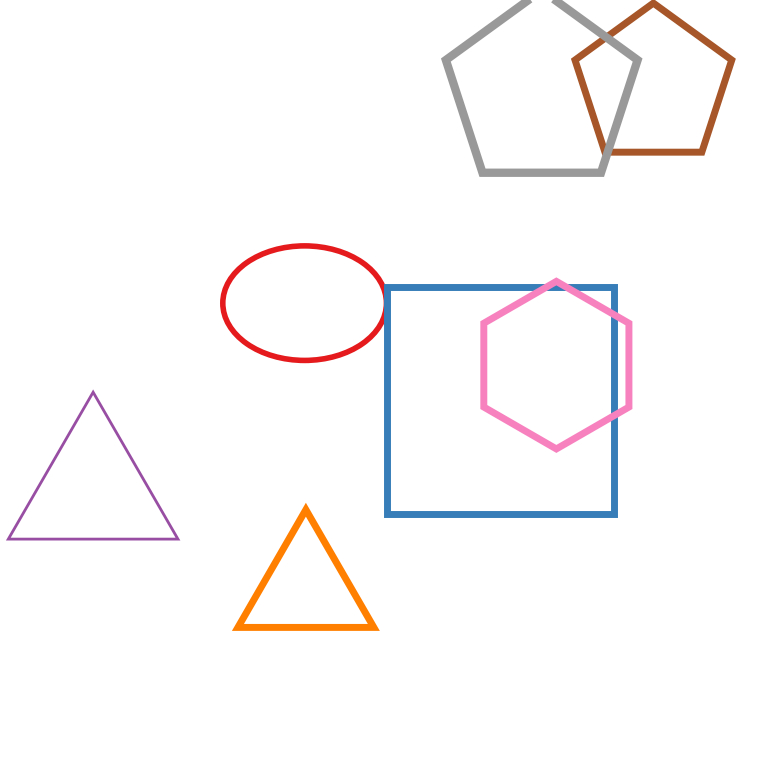[{"shape": "oval", "thickness": 2, "radius": 0.53, "center": [0.396, 0.606]}, {"shape": "square", "thickness": 2.5, "radius": 0.74, "center": [0.651, 0.48]}, {"shape": "triangle", "thickness": 1, "radius": 0.64, "center": [0.121, 0.363]}, {"shape": "triangle", "thickness": 2.5, "radius": 0.51, "center": [0.397, 0.236]}, {"shape": "pentagon", "thickness": 2.5, "radius": 0.54, "center": [0.849, 0.889]}, {"shape": "hexagon", "thickness": 2.5, "radius": 0.54, "center": [0.723, 0.526]}, {"shape": "pentagon", "thickness": 3, "radius": 0.65, "center": [0.704, 0.882]}]